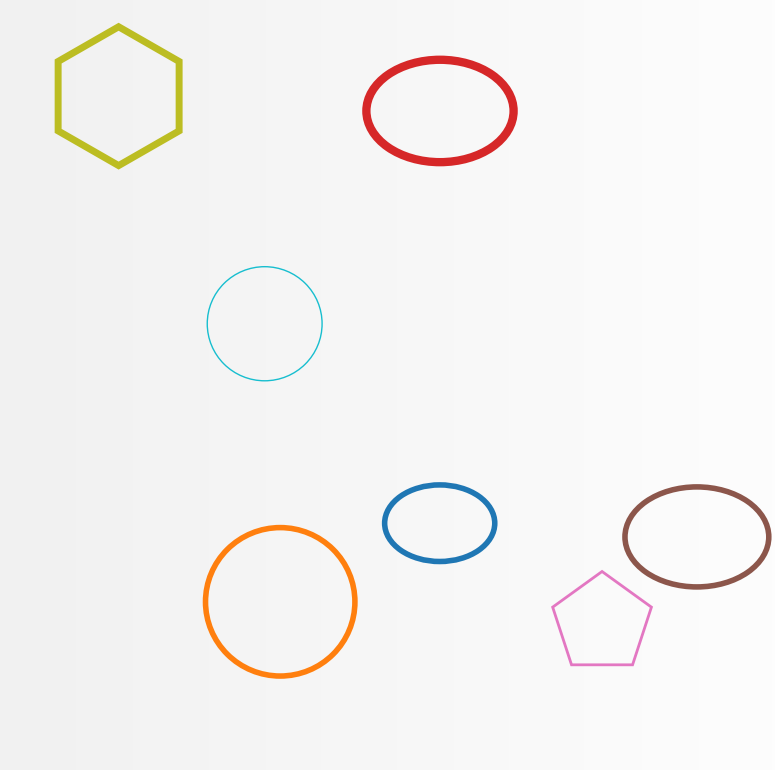[{"shape": "oval", "thickness": 2, "radius": 0.36, "center": [0.567, 0.321]}, {"shape": "circle", "thickness": 2, "radius": 0.48, "center": [0.362, 0.218]}, {"shape": "oval", "thickness": 3, "radius": 0.47, "center": [0.568, 0.856]}, {"shape": "oval", "thickness": 2, "radius": 0.46, "center": [0.899, 0.303]}, {"shape": "pentagon", "thickness": 1, "radius": 0.33, "center": [0.777, 0.191]}, {"shape": "hexagon", "thickness": 2.5, "radius": 0.45, "center": [0.153, 0.875]}, {"shape": "circle", "thickness": 0.5, "radius": 0.37, "center": [0.342, 0.58]}]